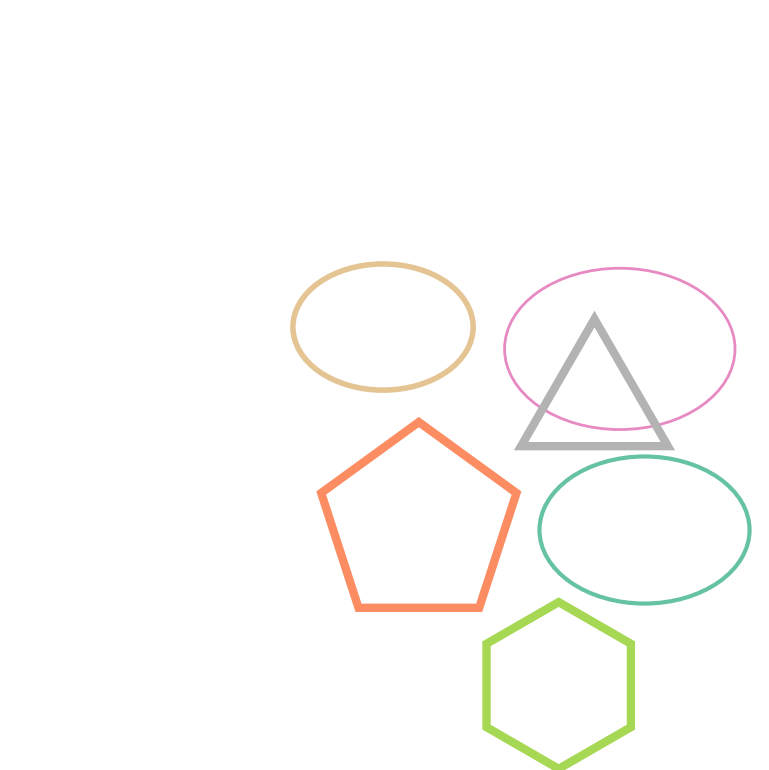[{"shape": "oval", "thickness": 1.5, "radius": 0.68, "center": [0.837, 0.312]}, {"shape": "pentagon", "thickness": 3, "radius": 0.67, "center": [0.544, 0.319]}, {"shape": "oval", "thickness": 1, "radius": 0.75, "center": [0.805, 0.547]}, {"shape": "hexagon", "thickness": 3, "radius": 0.54, "center": [0.726, 0.11]}, {"shape": "oval", "thickness": 2, "radius": 0.59, "center": [0.497, 0.575]}, {"shape": "triangle", "thickness": 3, "radius": 0.55, "center": [0.772, 0.476]}]